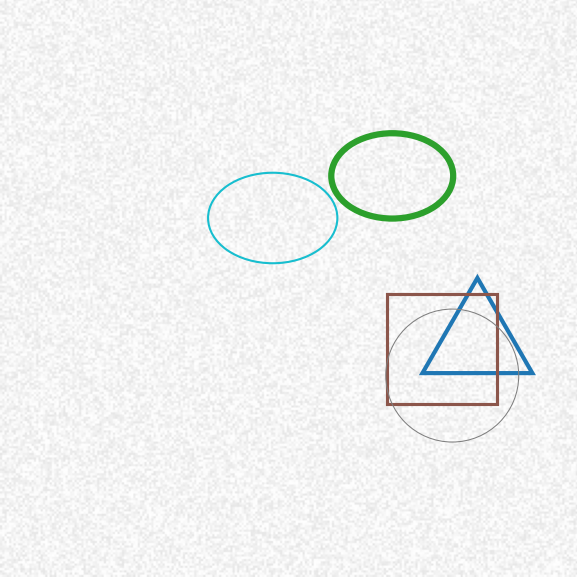[{"shape": "triangle", "thickness": 2, "radius": 0.55, "center": [0.827, 0.408]}, {"shape": "oval", "thickness": 3, "radius": 0.53, "center": [0.679, 0.695]}, {"shape": "square", "thickness": 1.5, "radius": 0.48, "center": [0.765, 0.395]}, {"shape": "circle", "thickness": 0.5, "radius": 0.58, "center": [0.783, 0.349]}, {"shape": "oval", "thickness": 1, "radius": 0.56, "center": [0.472, 0.622]}]